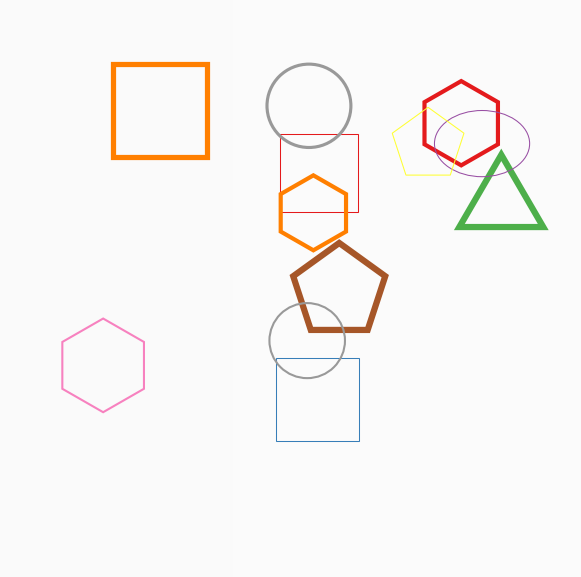[{"shape": "hexagon", "thickness": 2, "radius": 0.36, "center": [0.793, 0.786]}, {"shape": "square", "thickness": 0.5, "radius": 0.34, "center": [0.549, 0.699]}, {"shape": "square", "thickness": 0.5, "radius": 0.36, "center": [0.546, 0.308]}, {"shape": "triangle", "thickness": 3, "radius": 0.42, "center": [0.862, 0.648]}, {"shape": "oval", "thickness": 0.5, "radius": 0.41, "center": [0.829, 0.75]}, {"shape": "square", "thickness": 2.5, "radius": 0.4, "center": [0.276, 0.808]}, {"shape": "hexagon", "thickness": 2, "radius": 0.32, "center": [0.539, 0.631]}, {"shape": "pentagon", "thickness": 0.5, "radius": 0.32, "center": [0.737, 0.748]}, {"shape": "pentagon", "thickness": 3, "radius": 0.42, "center": [0.584, 0.495]}, {"shape": "hexagon", "thickness": 1, "radius": 0.41, "center": [0.177, 0.366]}, {"shape": "circle", "thickness": 1.5, "radius": 0.36, "center": [0.532, 0.816]}, {"shape": "circle", "thickness": 1, "radius": 0.32, "center": [0.529, 0.409]}]